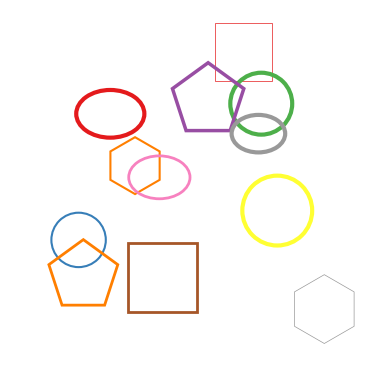[{"shape": "oval", "thickness": 3, "radius": 0.44, "center": [0.286, 0.704]}, {"shape": "square", "thickness": 0.5, "radius": 0.37, "center": [0.632, 0.865]}, {"shape": "circle", "thickness": 1.5, "radius": 0.35, "center": [0.204, 0.377]}, {"shape": "circle", "thickness": 3, "radius": 0.4, "center": [0.679, 0.731]}, {"shape": "pentagon", "thickness": 2.5, "radius": 0.49, "center": [0.541, 0.74]}, {"shape": "hexagon", "thickness": 1.5, "radius": 0.37, "center": [0.351, 0.57]}, {"shape": "pentagon", "thickness": 2, "radius": 0.47, "center": [0.216, 0.284]}, {"shape": "circle", "thickness": 3, "radius": 0.45, "center": [0.72, 0.453]}, {"shape": "square", "thickness": 2, "radius": 0.45, "center": [0.422, 0.278]}, {"shape": "oval", "thickness": 2, "radius": 0.4, "center": [0.414, 0.539]}, {"shape": "oval", "thickness": 3, "radius": 0.35, "center": [0.671, 0.653]}, {"shape": "hexagon", "thickness": 0.5, "radius": 0.45, "center": [0.842, 0.197]}]